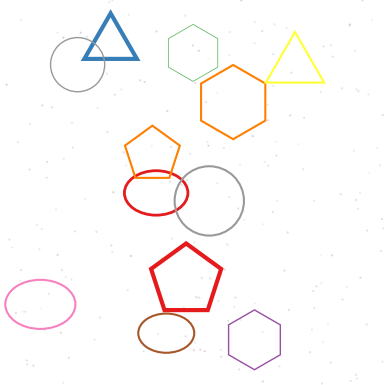[{"shape": "oval", "thickness": 2, "radius": 0.41, "center": [0.406, 0.499]}, {"shape": "pentagon", "thickness": 3, "radius": 0.48, "center": [0.483, 0.272]}, {"shape": "triangle", "thickness": 3, "radius": 0.39, "center": [0.287, 0.886]}, {"shape": "hexagon", "thickness": 0.5, "radius": 0.37, "center": [0.502, 0.863]}, {"shape": "hexagon", "thickness": 1, "radius": 0.39, "center": [0.661, 0.117]}, {"shape": "hexagon", "thickness": 1.5, "radius": 0.48, "center": [0.606, 0.735]}, {"shape": "pentagon", "thickness": 1.5, "radius": 0.37, "center": [0.396, 0.599]}, {"shape": "triangle", "thickness": 1.5, "radius": 0.44, "center": [0.766, 0.829]}, {"shape": "oval", "thickness": 1.5, "radius": 0.36, "center": [0.432, 0.135]}, {"shape": "oval", "thickness": 1.5, "radius": 0.46, "center": [0.105, 0.209]}, {"shape": "circle", "thickness": 1.5, "radius": 0.45, "center": [0.544, 0.478]}, {"shape": "circle", "thickness": 1, "radius": 0.35, "center": [0.202, 0.832]}]